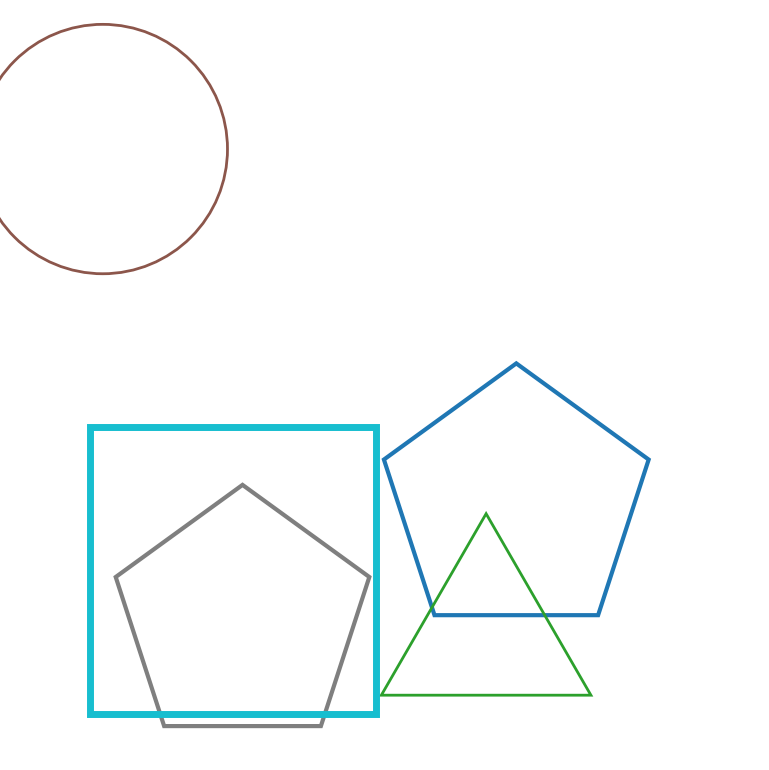[{"shape": "pentagon", "thickness": 1.5, "radius": 0.9, "center": [0.671, 0.347]}, {"shape": "triangle", "thickness": 1, "radius": 0.79, "center": [0.631, 0.176]}, {"shape": "circle", "thickness": 1, "radius": 0.81, "center": [0.133, 0.806]}, {"shape": "pentagon", "thickness": 1.5, "radius": 0.87, "center": [0.315, 0.197]}, {"shape": "square", "thickness": 2.5, "radius": 0.93, "center": [0.303, 0.259]}]